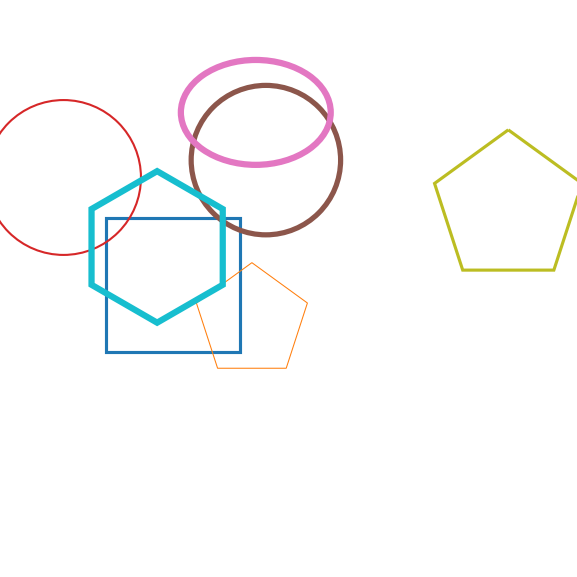[{"shape": "square", "thickness": 1.5, "radius": 0.58, "center": [0.3, 0.506]}, {"shape": "pentagon", "thickness": 0.5, "radius": 0.51, "center": [0.436, 0.443]}, {"shape": "circle", "thickness": 1, "radius": 0.67, "center": [0.11, 0.692]}, {"shape": "circle", "thickness": 2.5, "radius": 0.65, "center": [0.46, 0.722]}, {"shape": "oval", "thickness": 3, "radius": 0.65, "center": [0.443, 0.805]}, {"shape": "pentagon", "thickness": 1.5, "radius": 0.67, "center": [0.88, 0.64]}, {"shape": "hexagon", "thickness": 3, "radius": 0.66, "center": [0.272, 0.572]}]